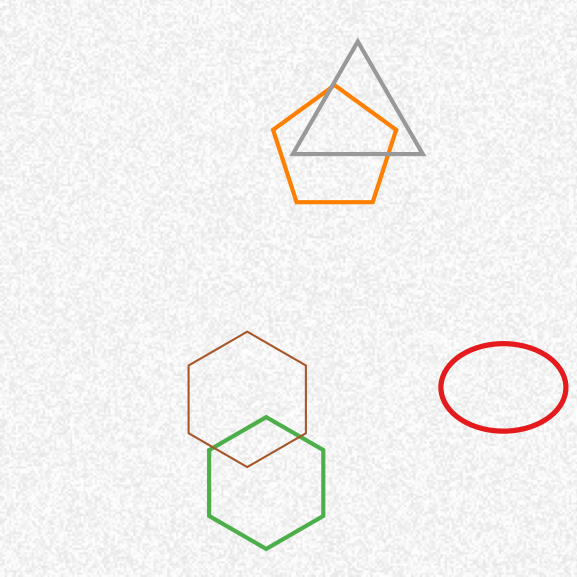[{"shape": "oval", "thickness": 2.5, "radius": 0.54, "center": [0.872, 0.328]}, {"shape": "hexagon", "thickness": 2, "radius": 0.57, "center": [0.461, 0.163]}, {"shape": "pentagon", "thickness": 2, "radius": 0.56, "center": [0.579, 0.74]}, {"shape": "hexagon", "thickness": 1, "radius": 0.59, "center": [0.428, 0.308]}, {"shape": "triangle", "thickness": 2, "radius": 0.65, "center": [0.62, 0.797]}]